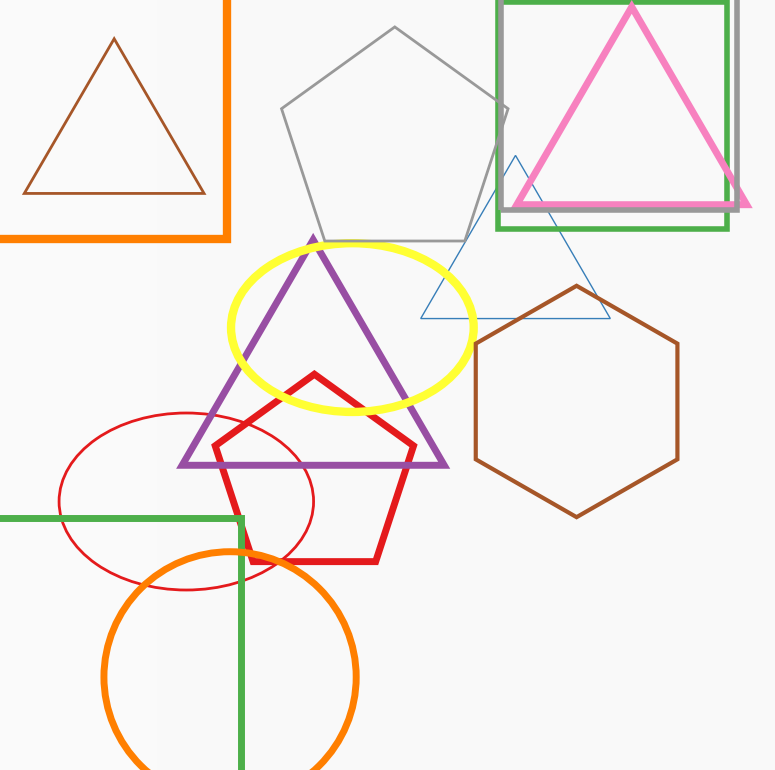[{"shape": "oval", "thickness": 1, "radius": 0.82, "center": [0.24, 0.349]}, {"shape": "pentagon", "thickness": 2.5, "radius": 0.67, "center": [0.406, 0.379]}, {"shape": "triangle", "thickness": 0.5, "radius": 0.71, "center": [0.665, 0.657]}, {"shape": "square", "thickness": 2, "radius": 0.74, "center": [0.79, 0.85]}, {"shape": "square", "thickness": 2.5, "radius": 0.95, "center": [0.121, 0.137]}, {"shape": "triangle", "thickness": 2.5, "radius": 0.98, "center": [0.404, 0.493]}, {"shape": "circle", "thickness": 2.5, "radius": 0.81, "center": [0.297, 0.121]}, {"shape": "square", "thickness": 3, "radius": 0.9, "center": [0.112, 0.869]}, {"shape": "oval", "thickness": 3, "radius": 0.78, "center": [0.455, 0.575]}, {"shape": "hexagon", "thickness": 1.5, "radius": 0.75, "center": [0.744, 0.479]}, {"shape": "triangle", "thickness": 1, "radius": 0.67, "center": [0.147, 0.816]}, {"shape": "triangle", "thickness": 2.5, "radius": 0.86, "center": [0.815, 0.82]}, {"shape": "square", "thickness": 2, "radius": 0.76, "center": [0.798, 0.88]}, {"shape": "pentagon", "thickness": 1, "radius": 0.77, "center": [0.509, 0.811]}]